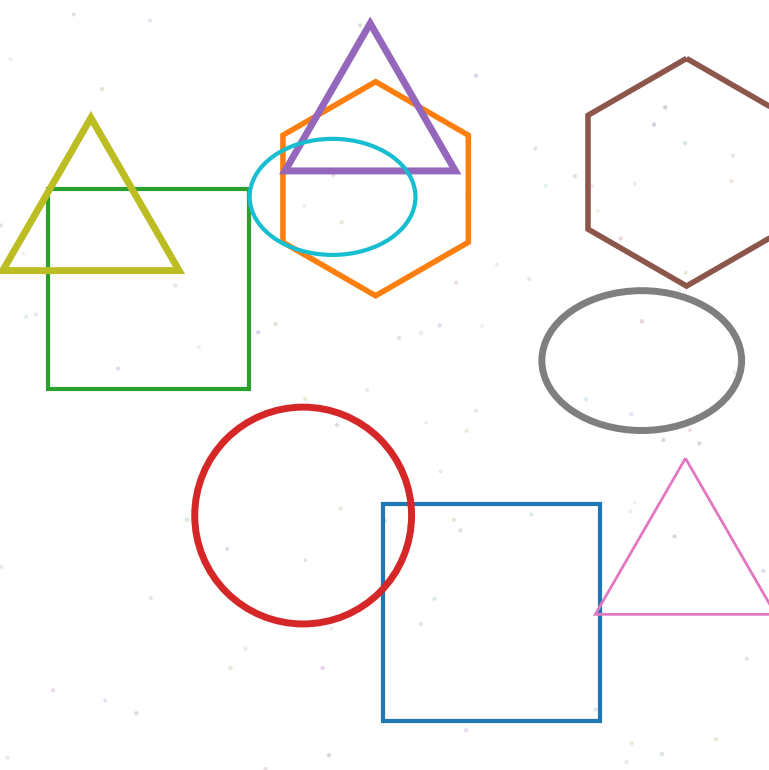[{"shape": "square", "thickness": 1.5, "radius": 0.7, "center": [0.638, 0.205]}, {"shape": "hexagon", "thickness": 2, "radius": 0.69, "center": [0.488, 0.755]}, {"shape": "square", "thickness": 1.5, "radius": 0.65, "center": [0.193, 0.625]}, {"shape": "circle", "thickness": 2.5, "radius": 0.7, "center": [0.394, 0.33]}, {"shape": "triangle", "thickness": 2.5, "radius": 0.64, "center": [0.481, 0.842]}, {"shape": "hexagon", "thickness": 2, "radius": 0.74, "center": [0.892, 0.776]}, {"shape": "triangle", "thickness": 1, "radius": 0.68, "center": [0.89, 0.27]}, {"shape": "oval", "thickness": 2.5, "radius": 0.65, "center": [0.833, 0.532]}, {"shape": "triangle", "thickness": 2.5, "radius": 0.66, "center": [0.118, 0.715]}, {"shape": "oval", "thickness": 1.5, "radius": 0.54, "center": [0.432, 0.744]}]